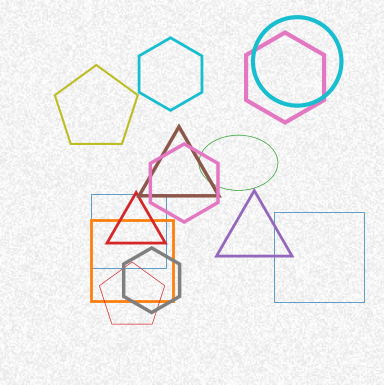[{"shape": "square", "thickness": 0.5, "radius": 0.49, "center": [0.335, 0.4]}, {"shape": "square", "thickness": 0.5, "radius": 0.59, "center": [0.829, 0.334]}, {"shape": "square", "thickness": 2, "radius": 0.53, "center": [0.343, 0.323]}, {"shape": "oval", "thickness": 0.5, "radius": 0.51, "center": [0.619, 0.577]}, {"shape": "pentagon", "thickness": 0.5, "radius": 0.45, "center": [0.343, 0.23]}, {"shape": "triangle", "thickness": 2, "radius": 0.44, "center": [0.354, 0.412]}, {"shape": "triangle", "thickness": 2, "radius": 0.57, "center": [0.66, 0.392]}, {"shape": "triangle", "thickness": 2.5, "radius": 0.6, "center": [0.465, 0.551]}, {"shape": "hexagon", "thickness": 3, "radius": 0.58, "center": [0.74, 0.799]}, {"shape": "hexagon", "thickness": 2.5, "radius": 0.51, "center": [0.478, 0.525]}, {"shape": "hexagon", "thickness": 2.5, "radius": 0.42, "center": [0.394, 0.272]}, {"shape": "pentagon", "thickness": 1.5, "radius": 0.57, "center": [0.25, 0.718]}, {"shape": "circle", "thickness": 3, "radius": 0.57, "center": [0.772, 0.841]}, {"shape": "hexagon", "thickness": 2, "radius": 0.47, "center": [0.443, 0.808]}]